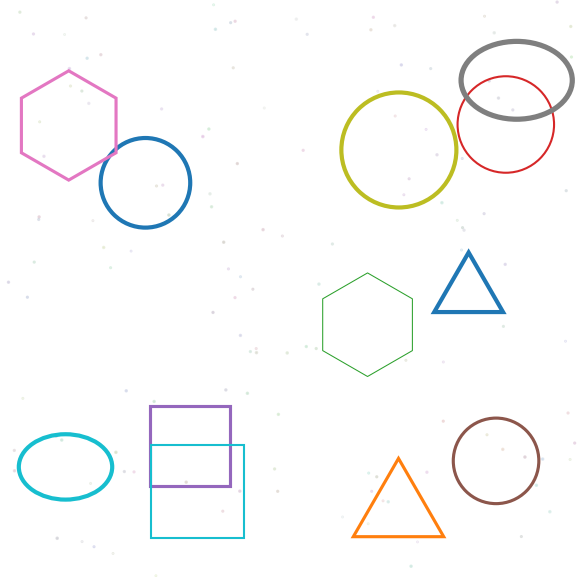[{"shape": "circle", "thickness": 2, "radius": 0.39, "center": [0.252, 0.683]}, {"shape": "triangle", "thickness": 2, "radius": 0.34, "center": [0.811, 0.493]}, {"shape": "triangle", "thickness": 1.5, "radius": 0.45, "center": [0.69, 0.115]}, {"shape": "hexagon", "thickness": 0.5, "radius": 0.45, "center": [0.636, 0.437]}, {"shape": "circle", "thickness": 1, "radius": 0.42, "center": [0.876, 0.784]}, {"shape": "square", "thickness": 1.5, "radius": 0.34, "center": [0.329, 0.227]}, {"shape": "circle", "thickness": 1.5, "radius": 0.37, "center": [0.859, 0.201]}, {"shape": "hexagon", "thickness": 1.5, "radius": 0.47, "center": [0.119, 0.782]}, {"shape": "oval", "thickness": 2.5, "radius": 0.48, "center": [0.895, 0.86]}, {"shape": "circle", "thickness": 2, "radius": 0.5, "center": [0.691, 0.739]}, {"shape": "square", "thickness": 1, "radius": 0.4, "center": [0.341, 0.148]}, {"shape": "oval", "thickness": 2, "radius": 0.4, "center": [0.113, 0.191]}]